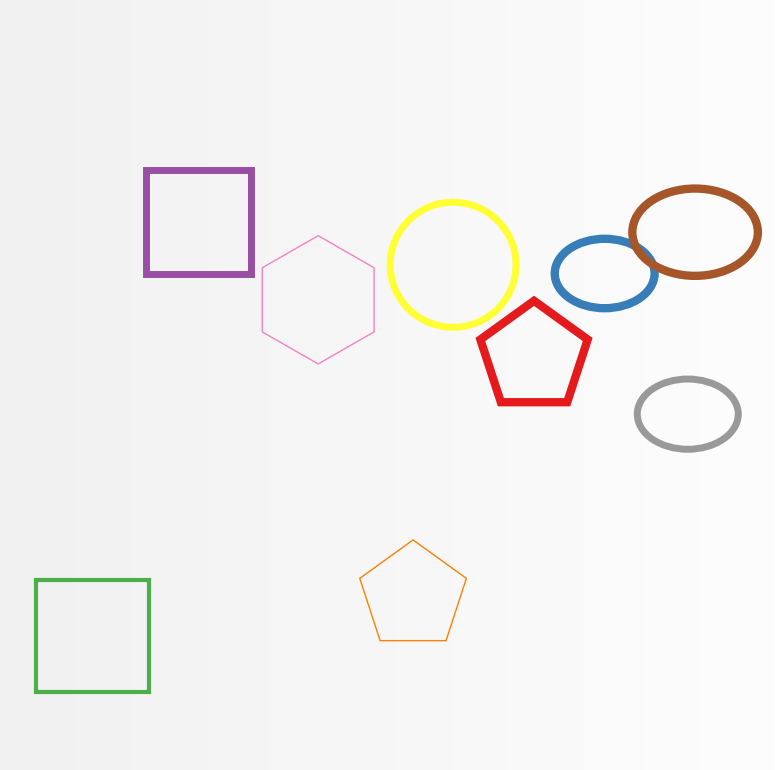[{"shape": "pentagon", "thickness": 3, "radius": 0.36, "center": [0.689, 0.537]}, {"shape": "oval", "thickness": 3, "radius": 0.32, "center": [0.78, 0.645]}, {"shape": "square", "thickness": 1.5, "radius": 0.36, "center": [0.119, 0.174]}, {"shape": "square", "thickness": 2.5, "radius": 0.34, "center": [0.257, 0.712]}, {"shape": "pentagon", "thickness": 0.5, "radius": 0.36, "center": [0.533, 0.226]}, {"shape": "circle", "thickness": 2.5, "radius": 0.41, "center": [0.585, 0.656]}, {"shape": "oval", "thickness": 3, "radius": 0.4, "center": [0.897, 0.698]}, {"shape": "hexagon", "thickness": 0.5, "radius": 0.42, "center": [0.411, 0.611]}, {"shape": "oval", "thickness": 2.5, "radius": 0.33, "center": [0.887, 0.462]}]